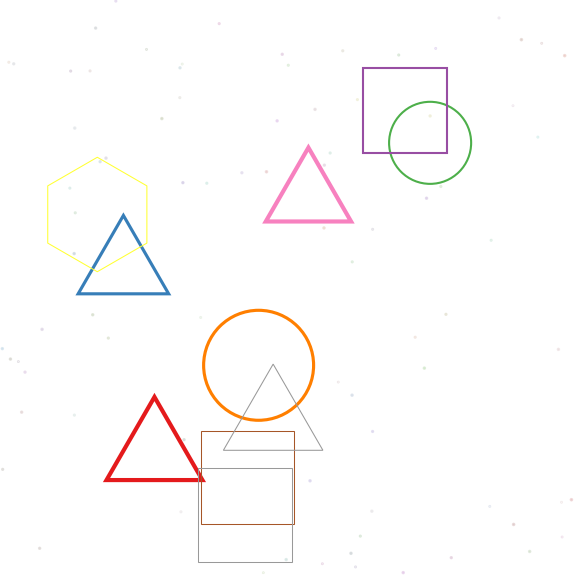[{"shape": "triangle", "thickness": 2, "radius": 0.48, "center": [0.267, 0.216]}, {"shape": "triangle", "thickness": 1.5, "radius": 0.45, "center": [0.214, 0.536]}, {"shape": "circle", "thickness": 1, "radius": 0.36, "center": [0.745, 0.752]}, {"shape": "square", "thickness": 1, "radius": 0.37, "center": [0.701, 0.808]}, {"shape": "circle", "thickness": 1.5, "radius": 0.48, "center": [0.448, 0.367]}, {"shape": "hexagon", "thickness": 0.5, "radius": 0.5, "center": [0.169, 0.628]}, {"shape": "square", "thickness": 0.5, "radius": 0.4, "center": [0.429, 0.173]}, {"shape": "triangle", "thickness": 2, "radius": 0.43, "center": [0.534, 0.658]}, {"shape": "square", "thickness": 0.5, "radius": 0.41, "center": [0.424, 0.107]}, {"shape": "triangle", "thickness": 0.5, "radius": 0.5, "center": [0.473, 0.269]}]